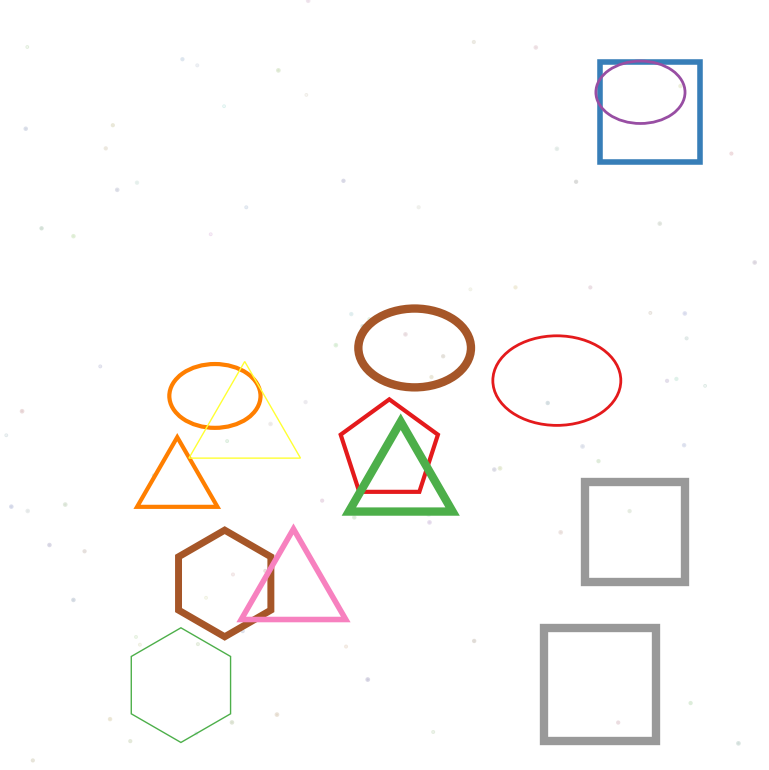[{"shape": "pentagon", "thickness": 1.5, "radius": 0.33, "center": [0.506, 0.415]}, {"shape": "oval", "thickness": 1, "radius": 0.42, "center": [0.723, 0.506]}, {"shape": "square", "thickness": 2, "radius": 0.32, "center": [0.844, 0.855]}, {"shape": "triangle", "thickness": 3, "radius": 0.39, "center": [0.52, 0.375]}, {"shape": "hexagon", "thickness": 0.5, "radius": 0.37, "center": [0.235, 0.11]}, {"shape": "oval", "thickness": 1, "radius": 0.29, "center": [0.832, 0.88]}, {"shape": "oval", "thickness": 1.5, "radius": 0.3, "center": [0.279, 0.486]}, {"shape": "triangle", "thickness": 1.5, "radius": 0.3, "center": [0.23, 0.372]}, {"shape": "triangle", "thickness": 0.5, "radius": 0.42, "center": [0.318, 0.447]}, {"shape": "oval", "thickness": 3, "radius": 0.37, "center": [0.539, 0.548]}, {"shape": "hexagon", "thickness": 2.5, "radius": 0.35, "center": [0.292, 0.242]}, {"shape": "triangle", "thickness": 2, "radius": 0.39, "center": [0.381, 0.235]}, {"shape": "square", "thickness": 3, "radius": 0.32, "center": [0.824, 0.309]}, {"shape": "square", "thickness": 3, "radius": 0.37, "center": [0.779, 0.111]}]